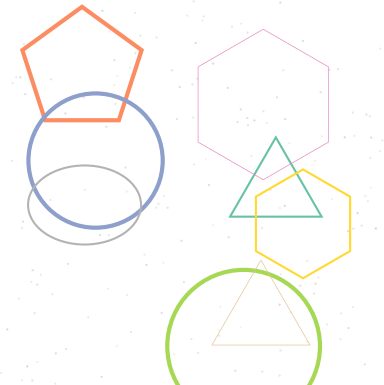[{"shape": "triangle", "thickness": 1.5, "radius": 0.69, "center": [0.716, 0.506]}, {"shape": "pentagon", "thickness": 3, "radius": 0.81, "center": [0.213, 0.819]}, {"shape": "circle", "thickness": 3, "radius": 0.87, "center": [0.248, 0.583]}, {"shape": "hexagon", "thickness": 0.5, "radius": 0.98, "center": [0.684, 0.729]}, {"shape": "circle", "thickness": 3, "radius": 0.99, "center": [0.633, 0.101]}, {"shape": "hexagon", "thickness": 1.5, "radius": 0.71, "center": [0.787, 0.419]}, {"shape": "triangle", "thickness": 0.5, "radius": 0.74, "center": [0.678, 0.177]}, {"shape": "oval", "thickness": 1.5, "radius": 0.73, "center": [0.22, 0.468]}]